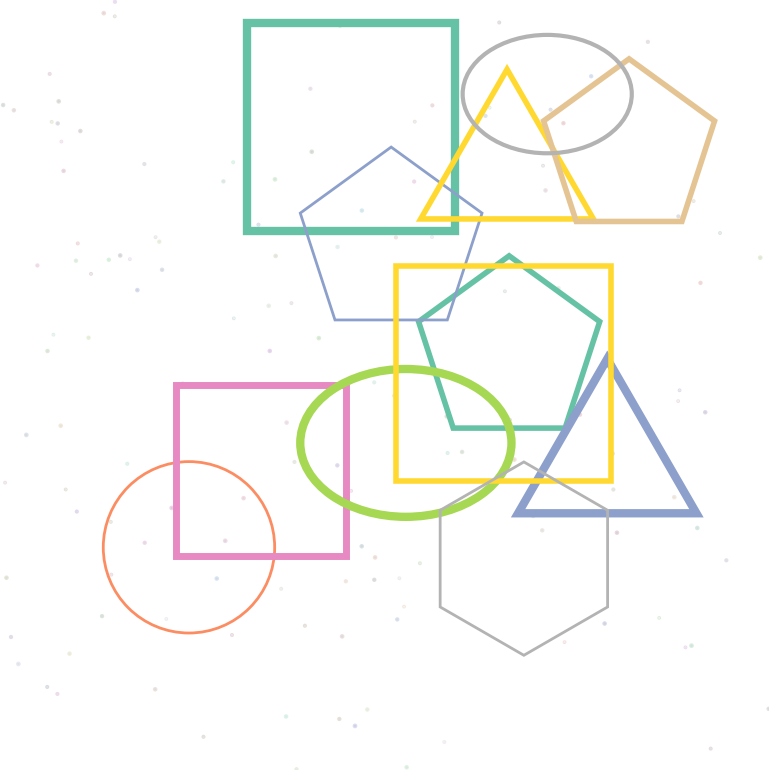[{"shape": "pentagon", "thickness": 2, "radius": 0.62, "center": [0.661, 0.544]}, {"shape": "square", "thickness": 3, "radius": 0.67, "center": [0.456, 0.835]}, {"shape": "circle", "thickness": 1, "radius": 0.56, "center": [0.245, 0.289]}, {"shape": "triangle", "thickness": 3, "radius": 0.67, "center": [0.789, 0.4]}, {"shape": "pentagon", "thickness": 1, "radius": 0.62, "center": [0.508, 0.685]}, {"shape": "square", "thickness": 2.5, "radius": 0.55, "center": [0.339, 0.389]}, {"shape": "oval", "thickness": 3, "radius": 0.69, "center": [0.527, 0.425]}, {"shape": "square", "thickness": 2, "radius": 0.7, "center": [0.654, 0.515]}, {"shape": "triangle", "thickness": 2, "radius": 0.65, "center": [0.659, 0.78]}, {"shape": "pentagon", "thickness": 2, "radius": 0.58, "center": [0.817, 0.807]}, {"shape": "oval", "thickness": 1.5, "radius": 0.55, "center": [0.711, 0.878]}, {"shape": "hexagon", "thickness": 1, "radius": 0.63, "center": [0.68, 0.275]}]